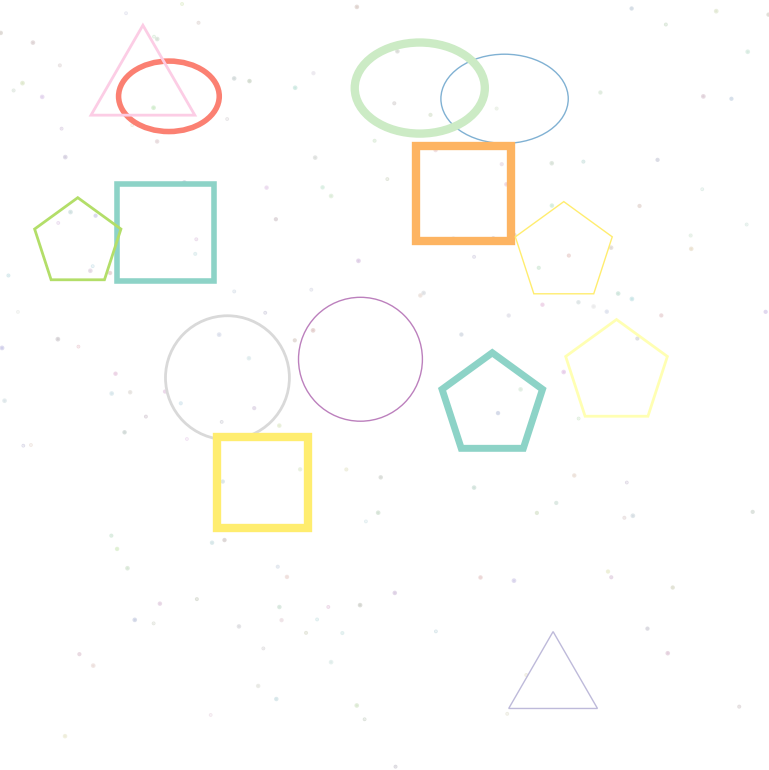[{"shape": "square", "thickness": 2, "radius": 0.32, "center": [0.214, 0.698]}, {"shape": "pentagon", "thickness": 2.5, "radius": 0.34, "center": [0.639, 0.473]}, {"shape": "pentagon", "thickness": 1, "radius": 0.35, "center": [0.801, 0.516]}, {"shape": "triangle", "thickness": 0.5, "radius": 0.33, "center": [0.718, 0.113]}, {"shape": "oval", "thickness": 2, "radius": 0.33, "center": [0.219, 0.875]}, {"shape": "oval", "thickness": 0.5, "radius": 0.41, "center": [0.655, 0.872]}, {"shape": "square", "thickness": 3, "radius": 0.31, "center": [0.602, 0.749]}, {"shape": "pentagon", "thickness": 1, "radius": 0.29, "center": [0.101, 0.684]}, {"shape": "triangle", "thickness": 1, "radius": 0.39, "center": [0.186, 0.889]}, {"shape": "circle", "thickness": 1, "radius": 0.4, "center": [0.295, 0.509]}, {"shape": "circle", "thickness": 0.5, "radius": 0.4, "center": [0.468, 0.533]}, {"shape": "oval", "thickness": 3, "radius": 0.42, "center": [0.545, 0.886]}, {"shape": "pentagon", "thickness": 0.5, "radius": 0.33, "center": [0.732, 0.672]}, {"shape": "square", "thickness": 3, "radius": 0.29, "center": [0.341, 0.373]}]